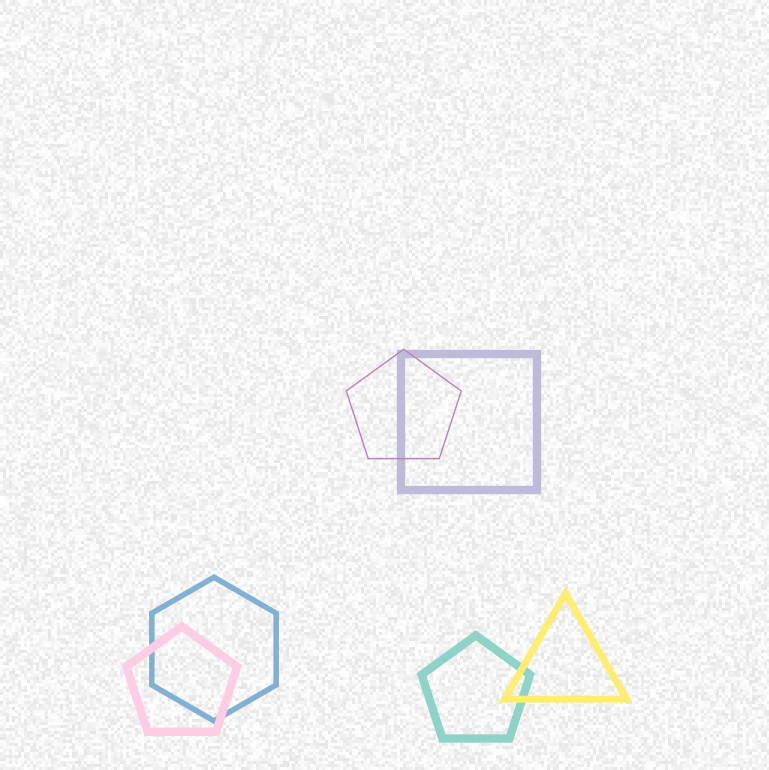[{"shape": "pentagon", "thickness": 3, "radius": 0.37, "center": [0.618, 0.101]}, {"shape": "square", "thickness": 3, "radius": 0.44, "center": [0.609, 0.452]}, {"shape": "hexagon", "thickness": 2, "radius": 0.47, "center": [0.278, 0.157]}, {"shape": "pentagon", "thickness": 3, "radius": 0.38, "center": [0.236, 0.111]}, {"shape": "pentagon", "thickness": 0.5, "radius": 0.39, "center": [0.524, 0.468]}, {"shape": "triangle", "thickness": 2.5, "radius": 0.46, "center": [0.734, 0.138]}]